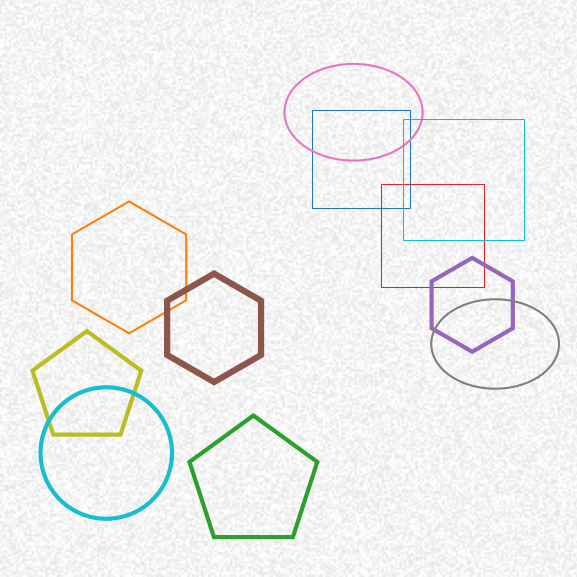[{"shape": "square", "thickness": 0.5, "radius": 0.42, "center": [0.626, 0.723]}, {"shape": "hexagon", "thickness": 1, "radius": 0.57, "center": [0.223, 0.536]}, {"shape": "pentagon", "thickness": 2, "radius": 0.58, "center": [0.439, 0.163]}, {"shape": "square", "thickness": 0.5, "radius": 0.45, "center": [0.749, 0.591]}, {"shape": "hexagon", "thickness": 2, "radius": 0.41, "center": [0.818, 0.471]}, {"shape": "hexagon", "thickness": 3, "radius": 0.47, "center": [0.371, 0.431]}, {"shape": "oval", "thickness": 1, "radius": 0.6, "center": [0.612, 0.805]}, {"shape": "oval", "thickness": 1, "radius": 0.55, "center": [0.857, 0.403]}, {"shape": "pentagon", "thickness": 2, "radius": 0.5, "center": [0.15, 0.327]}, {"shape": "circle", "thickness": 2, "radius": 0.57, "center": [0.184, 0.215]}, {"shape": "square", "thickness": 0.5, "radius": 0.52, "center": [0.802, 0.688]}]